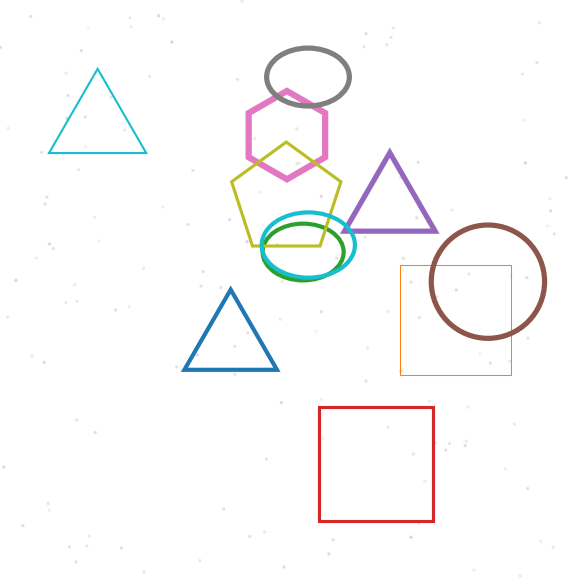[{"shape": "triangle", "thickness": 2, "radius": 0.46, "center": [0.399, 0.405]}, {"shape": "square", "thickness": 0.5, "radius": 0.48, "center": [0.788, 0.445]}, {"shape": "oval", "thickness": 2, "radius": 0.35, "center": [0.525, 0.563]}, {"shape": "square", "thickness": 1.5, "radius": 0.49, "center": [0.651, 0.195]}, {"shape": "triangle", "thickness": 2.5, "radius": 0.45, "center": [0.675, 0.644]}, {"shape": "circle", "thickness": 2.5, "radius": 0.49, "center": [0.845, 0.511]}, {"shape": "hexagon", "thickness": 3, "radius": 0.38, "center": [0.497, 0.765]}, {"shape": "oval", "thickness": 2.5, "radius": 0.36, "center": [0.533, 0.866]}, {"shape": "pentagon", "thickness": 1.5, "radius": 0.5, "center": [0.496, 0.654]}, {"shape": "triangle", "thickness": 1, "radius": 0.49, "center": [0.169, 0.783]}, {"shape": "oval", "thickness": 2, "radius": 0.4, "center": [0.534, 0.575]}]